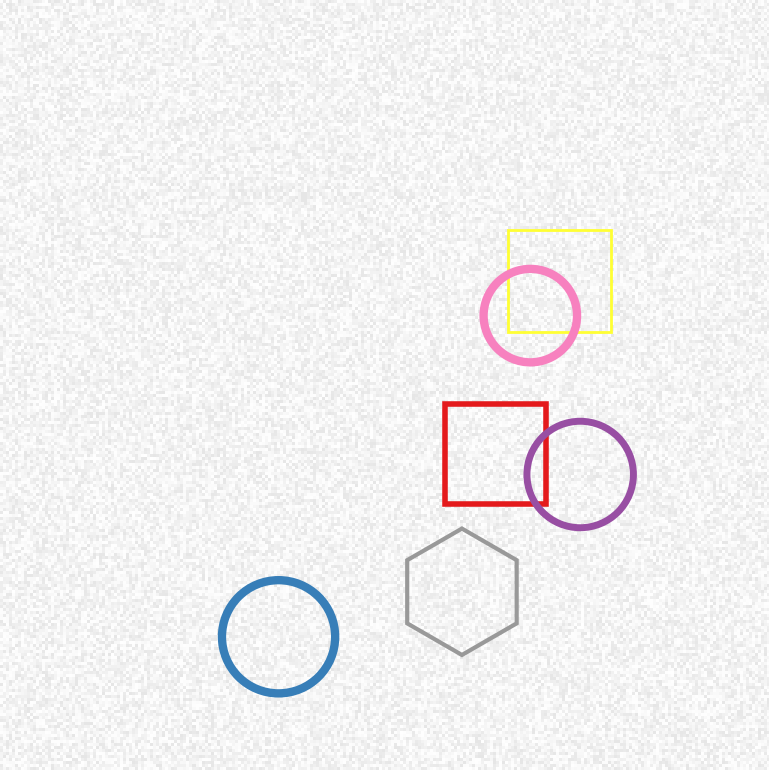[{"shape": "square", "thickness": 2, "radius": 0.33, "center": [0.644, 0.41]}, {"shape": "circle", "thickness": 3, "radius": 0.37, "center": [0.362, 0.173]}, {"shape": "circle", "thickness": 2.5, "radius": 0.35, "center": [0.753, 0.384]}, {"shape": "square", "thickness": 1, "radius": 0.33, "center": [0.727, 0.635]}, {"shape": "circle", "thickness": 3, "radius": 0.3, "center": [0.689, 0.59]}, {"shape": "hexagon", "thickness": 1.5, "radius": 0.41, "center": [0.6, 0.231]}]